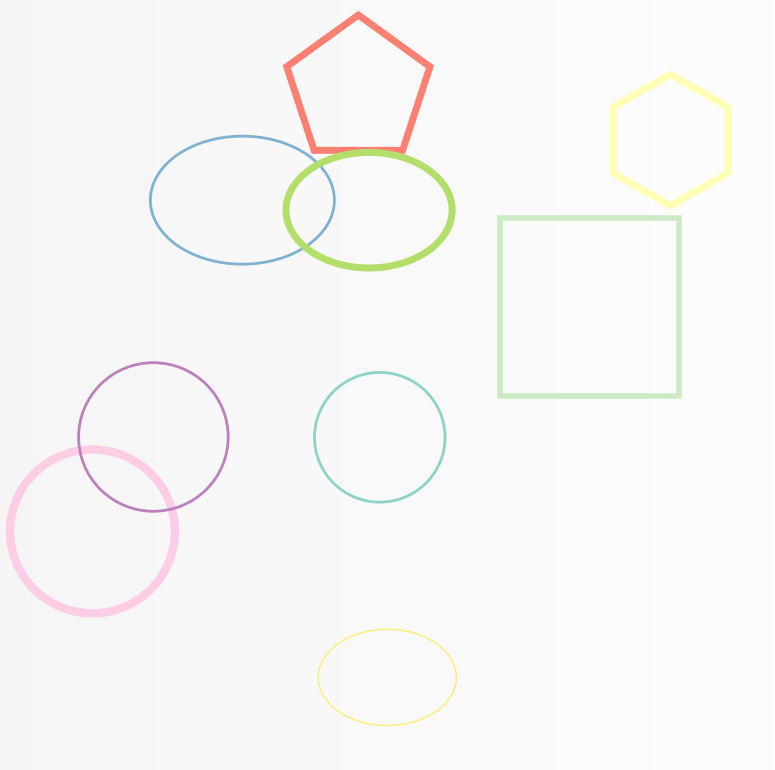[{"shape": "circle", "thickness": 1, "radius": 0.42, "center": [0.49, 0.432]}, {"shape": "hexagon", "thickness": 2.5, "radius": 0.43, "center": [0.865, 0.818]}, {"shape": "pentagon", "thickness": 2.5, "radius": 0.49, "center": [0.462, 0.883]}, {"shape": "oval", "thickness": 1, "radius": 0.59, "center": [0.313, 0.74]}, {"shape": "oval", "thickness": 2.5, "radius": 0.54, "center": [0.476, 0.727]}, {"shape": "circle", "thickness": 3, "radius": 0.53, "center": [0.119, 0.31]}, {"shape": "circle", "thickness": 1, "radius": 0.48, "center": [0.198, 0.432]}, {"shape": "square", "thickness": 2, "radius": 0.58, "center": [0.76, 0.602]}, {"shape": "oval", "thickness": 0.5, "radius": 0.45, "center": [0.5, 0.12]}]